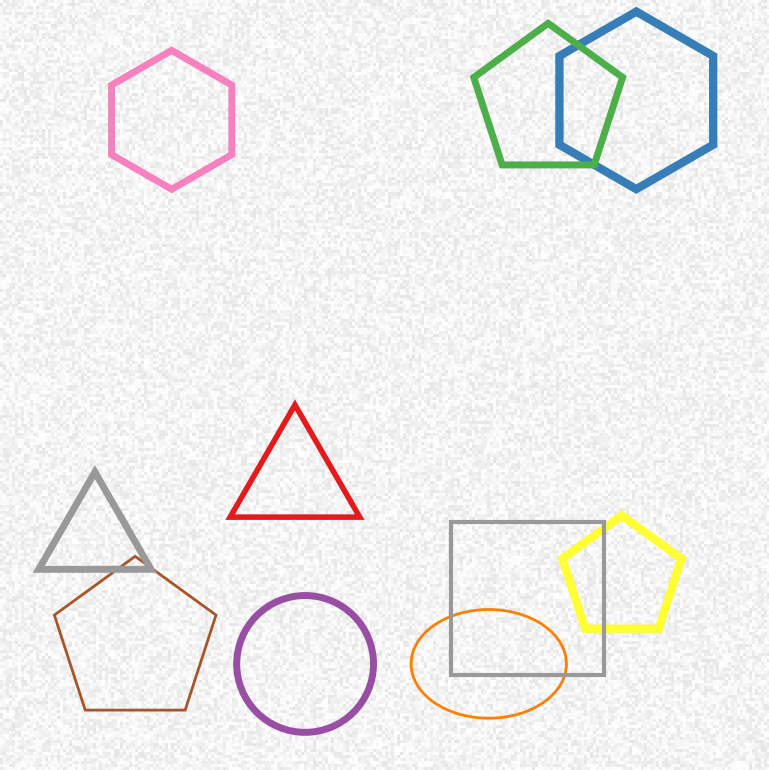[{"shape": "triangle", "thickness": 2, "radius": 0.49, "center": [0.383, 0.377]}, {"shape": "hexagon", "thickness": 3, "radius": 0.58, "center": [0.826, 0.87]}, {"shape": "pentagon", "thickness": 2.5, "radius": 0.51, "center": [0.712, 0.868]}, {"shape": "circle", "thickness": 2.5, "radius": 0.44, "center": [0.396, 0.138]}, {"shape": "oval", "thickness": 1, "radius": 0.5, "center": [0.635, 0.138]}, {"shape": "pentagon", "thickness": 3, "radius": 0.41, "center": [0.808, 0.249]}, {"shape": "pentagon", "thickness": 1, "radius": 0.55, "center": [0.176, 0.167]}, {"shape": "hexagon", "thickness": 2.5, "radius": 0.45, "center": [0.223, 0.844]}, {"shape": "square", "thickness": 1.5, "radius": 0.5, "center": [0.685, 0.223]}, {"shape": "triangle", "thickness": 2.5, "radius": 0.42, "center": [0.123, 0.303]}]